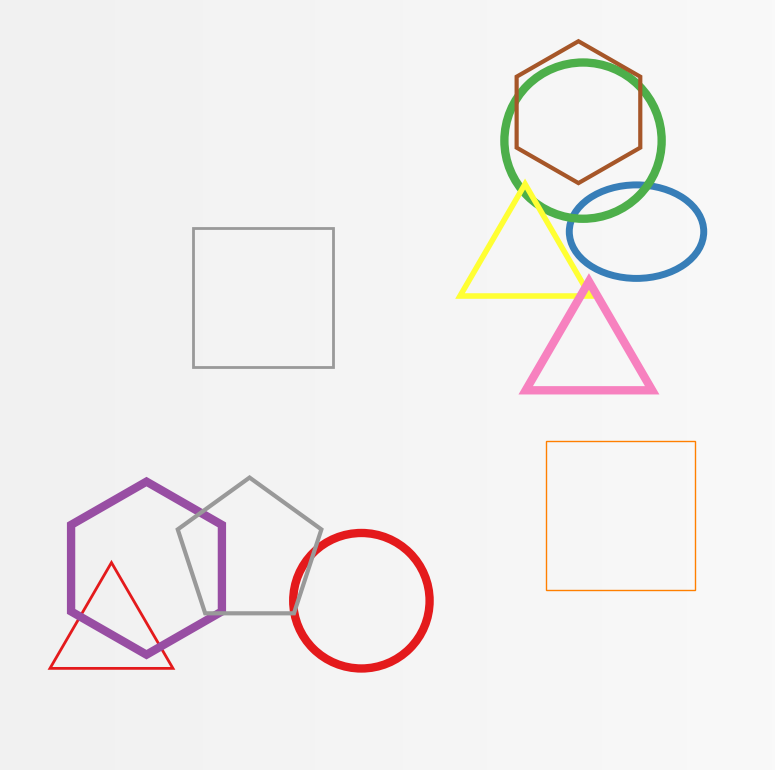[{"shape": "triangle", "thickness": 1, "radius": 0.46, "center": [0.144, 0.178]}, {"shape": "circle", "thickness": 3, "radius": 0.44, "center": [0.466, 0.22]}, {"shape": "oval", "thickness": 2.5, "radius": 0.43, "center": [0.821, 0.699]}, {"shape": "circle", "thickness": 3, "radius": 0.51, "center": [0.752, 0.817]}, {"shape": "hexagon", "thickness": 3, "radius": 0.56, "center": [0.189, 0.262]}, {"shape": "square", "thickness": 0.5, "radius": 0.48, "center": [0.8, 0.33]}, {"shape": "triangle", "thickness": 2, "radius": 0.48, "center": [0.677, 0.664]}, {"shape": "hexagon", "thickness": 1.5, "radius": 0.46, "center": [0.746, 0.854]}, {"shape": "triangle", "thickness": 3, "radius": 0.47, "center": [0.76, 0.54]}, {"shape": "square", "thickness": 1, "radius": 0.45, "center": [0.339, 0.614]}, {"shape": "pentagon", "thickness": 1.5, "radius": 0.49, "center": [0.322, 0.282]}]